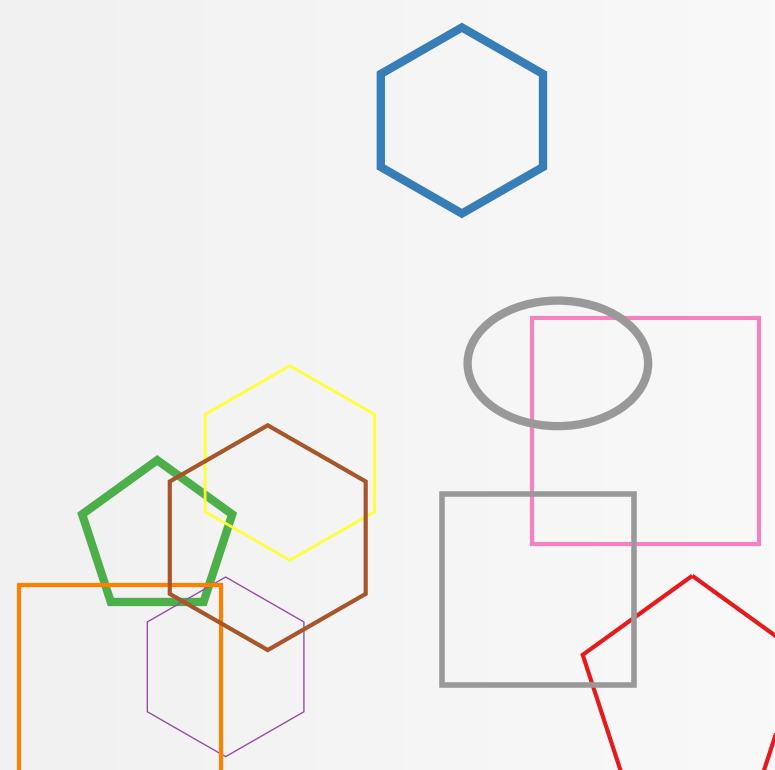[{"shape": "pentagon", "thickness": 1.5, "radius": 0.74, "center": [0.893, 0.104]}, {"shape": "hexagon", "thickness": 3, "radius": 0.6, "center": [0.596, 0.844]}, {"shape": "pentagon", "thickness": 3, "radius": 0.51, "center": [0.203, 0.301]}, {"shape": "hexagon", "thickness": 0.5, "radius": 0.58, "center": [0.291, 0.134]}, {"shape": "square", "thickness": 1.5, "radius": 0.65, "center": [0.155, 0.11]}, {"shape": "hexagon", "thickness": 1, "radius": 0.63, "center": [0.374, 0.399]}, {"shape": "hexagon", "thickness": 1.5, "radius": 0.73, "center": [0.345, 0.302]}, {"shape": "square", "thickness": 1.5, "radius": 0.73, "center": [0.833, 0.44]}, {"shape": "square", "thickness": 2, "radius": 0.62, "center": [0.695, 0.235]}, {"shape": "oval", "thickness": 3, "radius": 0.58, "center": [0.72, 0.528]}]